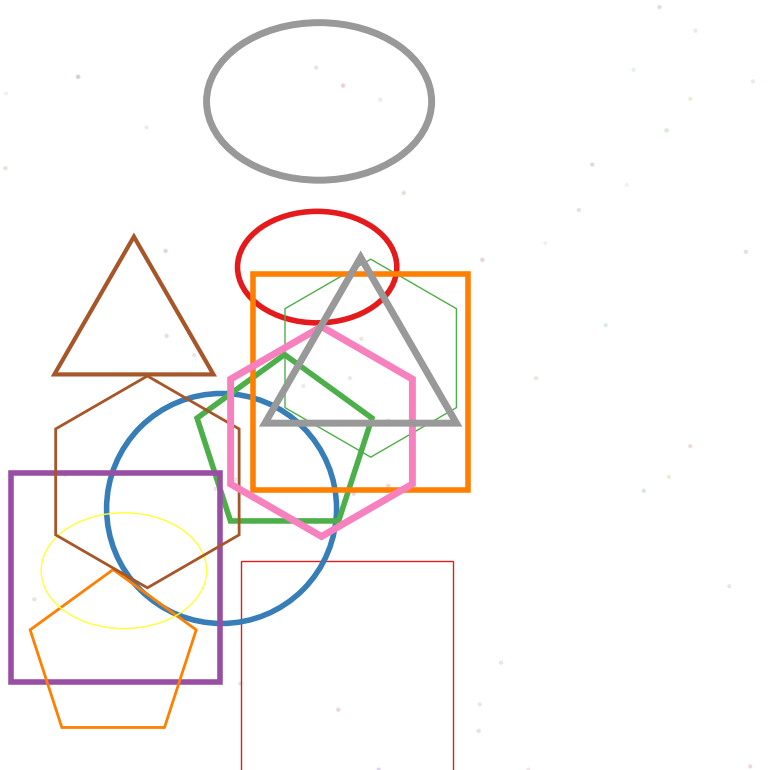[{"shape": "oval", "thickness": 2, "radius": 0.52, "center": [0.412, 0.653]}, {"shape": "square", "thickness": 0.5, "radius": 0.69, "center": [0.451, 0.134]}, {"shape": "circle", "thickness": 2, "radius": 0.75, "center": [0.288, 0.34]}, {"shape": "hexagon", "thickness": 0.5, "radius": 0.64, "center": [0.481, 0.535]}, {"shape": "pentagon", "thickness": 2, "radius": 0.6, "center": [0.37, 0.42]}, {"shape": "square", "thickness": 2, "radius": 0.68, "center": [0.151, 0.25]}, {"shape": "square", "thickness": 2, "radius": 0.7, "center": [0.468, 0.504]}, {"shape": "pentagon", "thickness": 1, "radius": 0.57, "center": [0.147, 0.147]}, {"shape": "oval", "thickness": 0.5, "radius": 0.54, "center": [0.161, 0.259]}, {"shape": "triangle", "thickness": 1.5, "radius": 0.6, "center": [0.174, 0.573]}, {"shape": "hexagon", "thickness": 1, "radius": 0.69, "center": [0.191, 0.374]}, {"shape": "hexagon", "thickness": 2.5, "radius": 0.68, "center": [0.418, 0.44]}, {"shape": "triangle", "thickness": 2.5, "radius": 0.72, "center": [0.468, 0.522]}, {"shape": "oval", "thickness": 2.5, "radius": 0.73, "center": [0.414, 0.868]}]